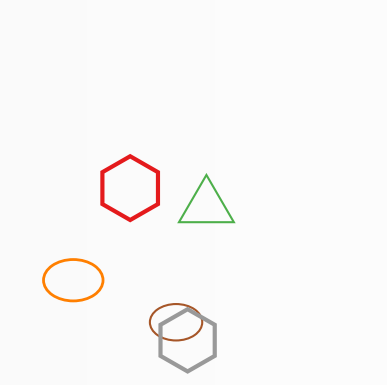[{"shape": "hexagon", "thickness": 3, "radius": 0.41, "center": [0.336, 0.511]}, {"shape": "triangle", "thickness": 1.5, "radius": 0.41, "center": [0.533, 0.464]}, {"shape": "oval", "thickness": 2, "radius": 0.38, "center": [0.189, 0.272]}, {"shape": "oval", "thickness": 1.5, "radius": 0.34, "center": [0.454, 0.163]}, {"shape": "hexagon", "thickness": 3, "radius": 0.4, "center": [0.484, 0.116]}]